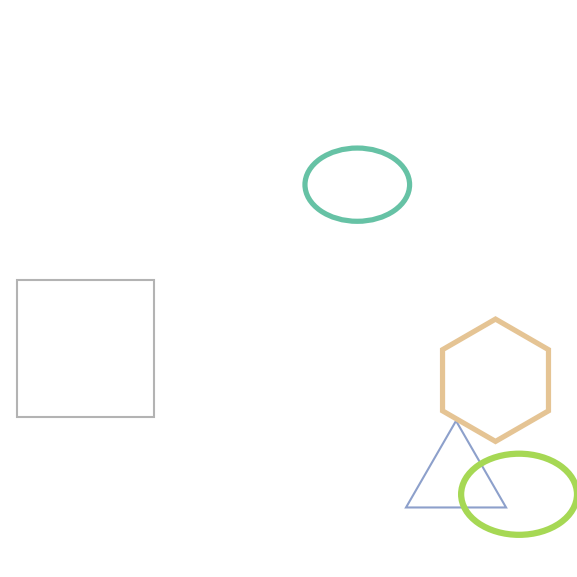[{"shape": "oval", "thickness": 2.5, "radius": 0.45, "center": [0.619, 0.679]}, {"shape": "triangle", "thickness": 1, "radius": 0.5, "center": [0.79, 0.17]}, {"shape": "oval", "thickness": 3, "radius": 0.5, "center": [0.899, 0.143]}, {"shape": "hexagon", "thickness": 2.5, "radius": 0.53, "center": [0.858, 0.341]}, {"shape": "square", "thickness": 1, "radius": 0.59, "center": [0.149, 0.395]}]